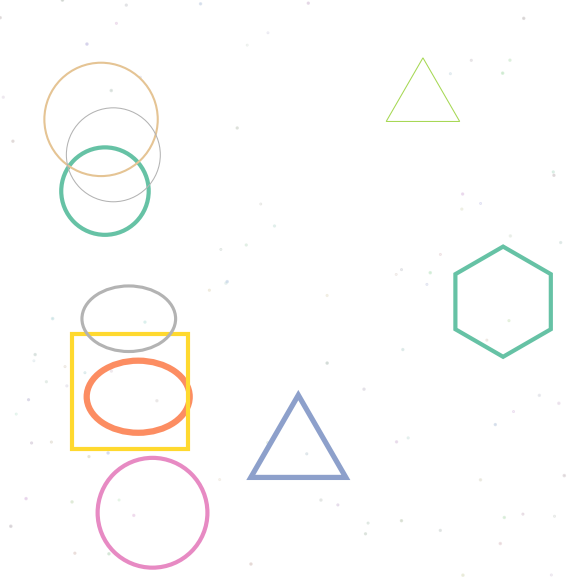[{"shape": "hexagon", "thickness": 2, "radius": 0.48, "center": [0.871, 0.477]}, {"shape": "circle", "thickness": 2, "radius": 0.38, "center": [0.182, 0.668]}, {"shape": "oval", "thickness": 3, "radius": 0.45, "center": [0.239, 0.312]}, {"shape": "triangle", "thickness": 2.5, "radius": 0.48, "center": [0.517, 0.22]}, {"shape": "circle", "thickness": 2, "radius": 0.48, "center": [0.264, 0.111]}, {"shape": "triangle", "thickness": 0.5, "radius": 0.37, "center": [0.732, 0.826]}, {"shape": "square", "thickness": 2, "radius": 0.5, "center": [0.225, 0.322]}, {"shape": "circle", "thickness": 1, "radius": 0.49, "center": [0.175, 0.792]}, {"shape": "circle", "thickness": 0.5, "radius": 0.41, "center": [0.196, 0.731]}, {"shape": "oval", "thickness": 1.5, "radius": 0.41, "center": [0.223, 0.447]}]